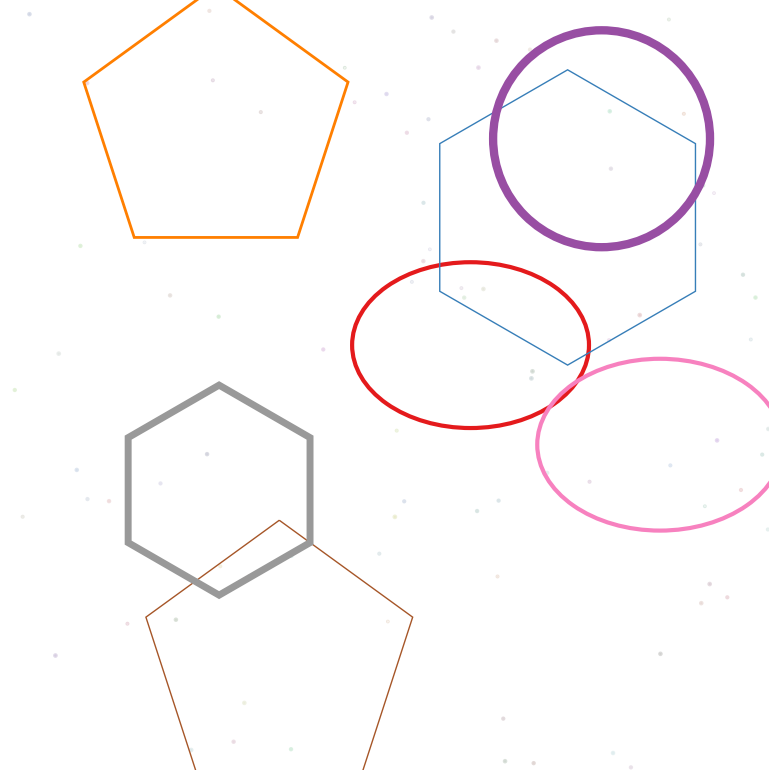[{"shape": "oval", "thickness": 1.5, "radius": 0.77, "center": [0.611, 0.552]}, {"shape": "hexagon", "thickness": 0.5, "radius": 0.96, "center": [0.737, 0.718]}, {"shape": "circle", "thickness": 3, "radius": 0.7, "center": [0.781, 0.82]}, {"shape": "pentagon", "thickness": 1, "radius": 0.9, "center": [0.28, 0.838]}, {"shape": "pentagon", "thickness": 0.5, "radius": 0.91, "center": [0.363, 0.142]}, {"shape": "oval", "thickness": 1.5, "radius": 0.8, "center": [0.857, 0.422]}, {"shape": "hexagon", "thickness": 2.5, "radius": 0.68, "center": [0.285, 0.363]}]